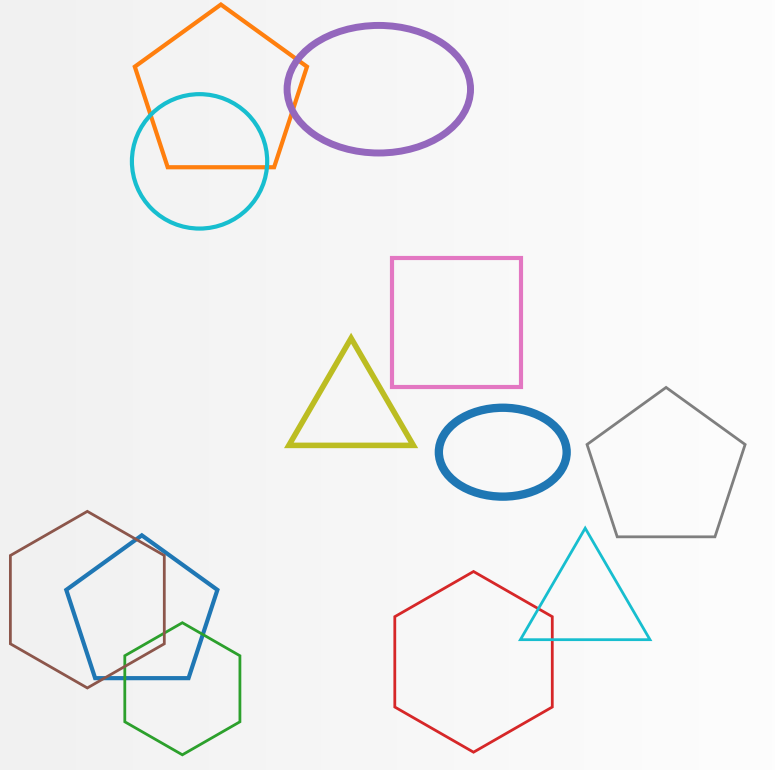[{"shape": "pentagon", "thickness": 1.5, "radius": 0.51, "center": [0.183, 0.202]}, {"shape": "oval", "thickness": 3, "radius": 0.41, "center": [0.649, 0.413]}, {"shape": "pentagon", "thickness": 1.5, "radius": 0.58, "center": [0.285, 0.877]}, {"shape": "hexagon", "thickness": 1, "radius": 0.43, "center": [0.235, 0.105]}, {"shape": "hexagon", "thickness": 1, "radius": 0.59, "center": [0.611, 0.14]}, {"shape": "oval", "thickness": 2.5, "radius": 0.59, "center": [0.489, 0.884]}, {"shape": "hexagon", "thickness": 1, "radius": 0.57, "center": [0.113, 0.221]}, {"shape": "square", "thickness": 1.5, "radius": 0.42, "center": [0.589, 0.581]}, {"shape": "pentagon", "thickness": 1, "radius": 0.54, "center": [0.859, 0.39]}, {"shape": "triangle", "thickness": 2, "radius": 0.46, "center": [0.453, 0.468]}, {"shape": "circle", "thickness": 1.5, "radius": 0.44, "center": [0.257, 0.79]}, {"shape": "triangle", "thickness": 1, "radius": 0.48, "center": [0.755, 0.218]}]